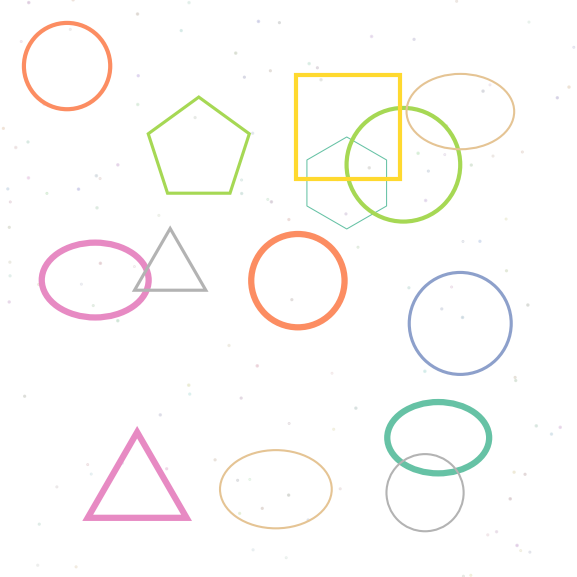[{"shape": "oval", "thickness": 3, "radius": 0.44, "center": [0.759, 0.241]}, {"shape": "hexagon", "thickness": 0.5, "radius": 0.4, "center": [0.6, 0.682]}, {"shape": "circle", "thickness": 2, "radius": 0.37, "center": [0.116, 0.885]}, {"shape": "circle", "thickness": 3, "radius": 0.4, "center": [0.516, 0.513]}, {"shape": "circle", "thickness": 1.5, "radius": 0.44, "center": [0.797, 0.439]}, {"shape": "oval", "thickness": 3, "radius": 0.46, "center": [0.165, 0.514]}, {"shape": "triangle", "thickness": 3, "radius": 0.49, "center": [0.237, 0.152]}, {"shape": "circle", "thickness": 2, "radius": 0.49, "center": [0.699, 0.714]}, {"shape": "pentagon", "thickness": 1.5, "radius": 0.46, "center": [0.344, 0.739]}, {"shape": "square", "thickness": 2, "radius": 0.45, "center": [0.603, 0.779]}, {"shape": "oval", "thickness": 1, "radius": 0.48, "center": [0.478, 0.152]}, {"shape": "oval", "thickness": 1, "radius": 0.47, "center": [0.797, 0.806]}, {"shape": "circle", "thickness": 1, "radius": 0.33, "center": [0.736, 0.146]}, {"shape": "triangle", "thickness": 1.5, "radius": 0.36, "center": [0.295, 0.532]}]